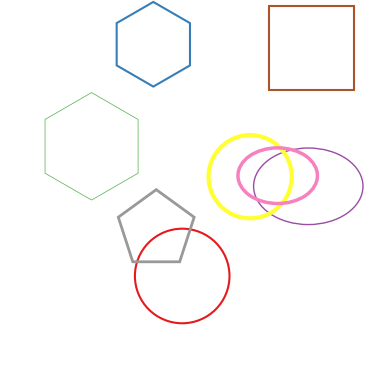[{"shape": "circle", "thickness": 1.5, "radius": 0.61, "center": [0.473, 0.283]}, {"shape": "hexagon", "thickness": 1.5, "radius": 0.55, "center": [0.398, 0.885]}, {"shape": "hexagon", "thickness": 0.5, "radius": 0.7, "center": [0.238, 0.62]}, {"shape": "oval", "thickness": 1, "radius": 0.71, "center": [0.801, 0.516]}, {"shape": "circle", "thickness": 3, "radius": 0.54, "center": [0.65, 0.541]}, {"shape": "square", "thickness": 1.5, "radius": 0.55, "center": [0.809, 0.875]}, {"shape": "oval", "thickness": 2.5, "radius": 0.52, "center": [0.721, 0.544]}, {"shape": "pentagon", "thickness": 2, "radius": 0.52, "center": [0.406, 0.404]}]